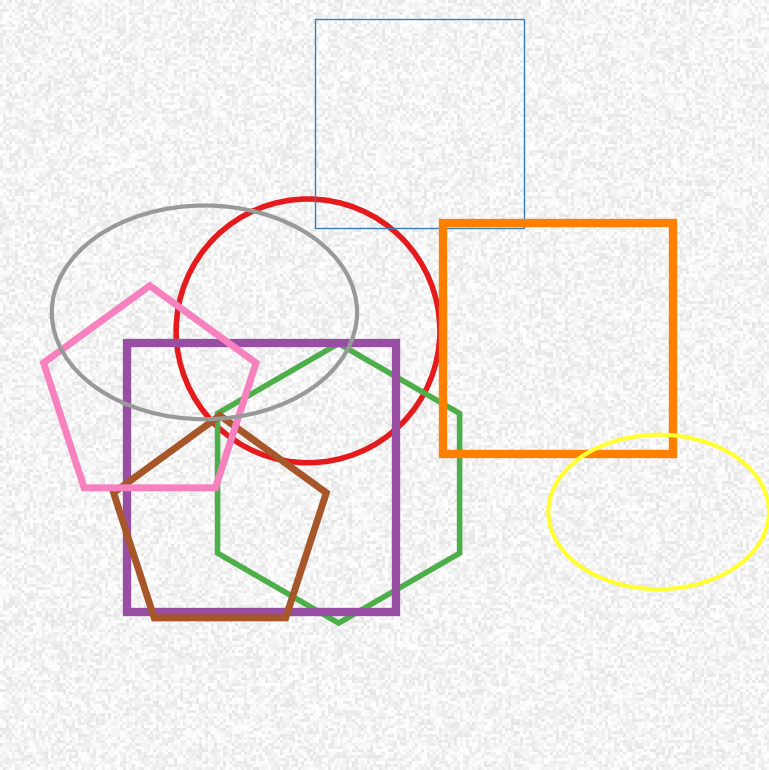[{"shape": "circle", "thickness": 2, "radius": 0.86, "center": [0.4, 0.57]}, {"shape": "square", "thickness": 0.5, "radius": 0.68, "center": [0.545, 0.84]}, {"shape": "hexagon", "thickness": 2, "radius": 0.91, "center": [0.44, 0.372]}, {"shape": "square", "thickness": 3, "radius": 0.87, "center": [0.339, 0.38]}, {"shape": "square", "thickness": 3, "radius": 0.75, "center": [0.724, 0.561]}, {"shape": "oval", "thickness": 1.5, "radius": 0.72, "center": [0.855, 0.335]}, {"shape": "pentagon", "thickness": 2.5, "radius": 0.73, "center": [0.286, 0.315]}, {"shape": "pentagon", "thickness": 2.5, "radius": 0.73, "center": [0.195, 0.484]}, {"shape": "oval", "thickness": 1.5, "radius": 0.99, "center": [0.265, 0.594]}]